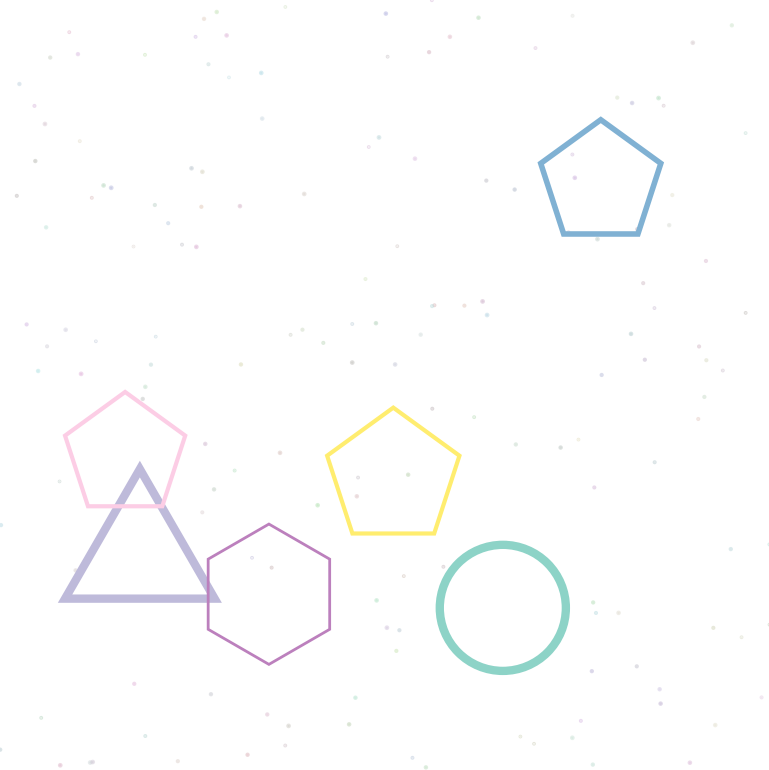[{"shape": "circle", "thickness": 3, "radius": 0.41, "center": [0.653, 0.211]}, {"shape": "triangle", "thickness": 3, "radius": 0.56, "center": [0.182, 0.279]}, {"shape": "pentagon", "thickness": 2, "radius": 0.41, "center": [0.78, 0.762]}, {"shape": "pentagon", "thickness": 1.5, "radius": 0.41, "center": [0.163, 0.409]}, {"shape": "hexagon", "thickness": 1, "radius": 0.46, "center": [0.349, 0.228]}, {"shape": "pentagon", "thickness": 1.5, "radius": 0.45, "center": [0.511, 0.38]}]